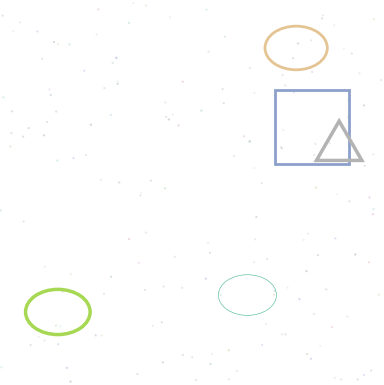[{"shape": "oval", "thickness": 0.5, "radius": 0.38, "center": [0.643, 0.234]}, {"shape": "square", "thickness": 2, "radius": 0.48, "center": [0.811, 0.671]}, {"shape": "oval", "thickness": 2.5, "radius": 0.42, "center": [0.15, 0.19]}, {"shape": "oval", "thickness": 2, "radius": 0.4, "center": [0.769, 0.875]}, {"shape": "triangle", "thickness": 2.5, "radius": 0.34, "center": [0.881, 0.617]}]